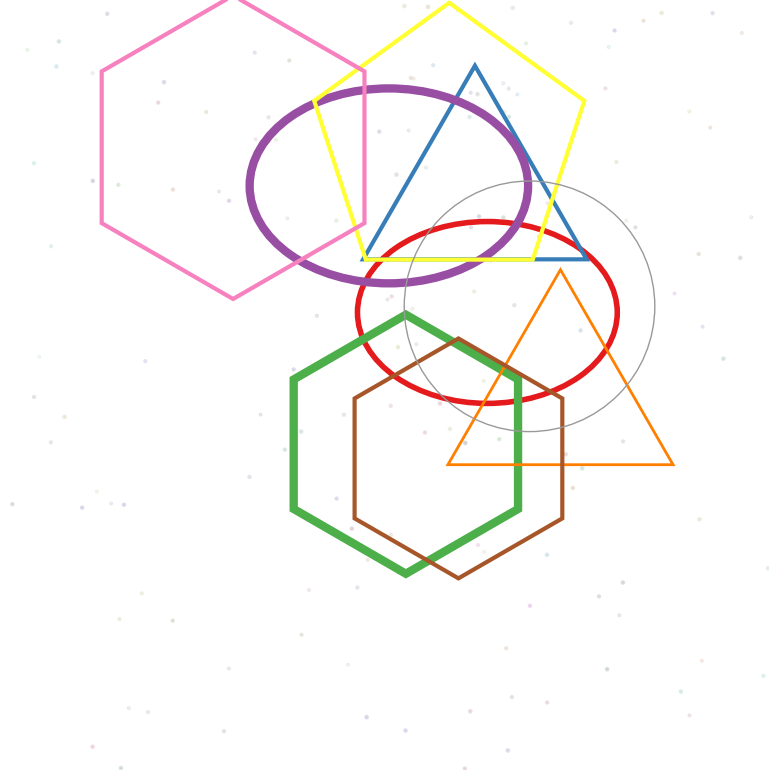[{"shape": "oval", "thickness": 2, "radius": 0.84, "center": [0.633, 0.594]}, {"shape": "triangle", "thickness": 1.5, "radius": 0.84, "center": [0.617, 0.747]}, {"shape": "hexagon", "thickness": 3, "radius": 0.84, "center": [0.527, 0.423]}, {"shape": "oval", "thickness": 3, "radius": 0.9, "center": [0.505, 0.759]}, {"shape": "triangle", "thickness": 1, "radius": 0.84, "center": [0.728, 0.481]}, {"shape": "pentagon", "thickness": 1.5, "radius": 0.92, "center": [0.583, 0.812]}, {"shape": "hexagon", "thickness": 1.5, "radius": 0.78, "center": [0.595, 0.405]}, {"shape": "hexagon", "thickness": 1.5, "radius": 0.99, "center": [0.303, 0.809]}, {"shape": "circle", "thickness": 0.5, "radius": 0.81, "center": [0.688, 0.602]}]